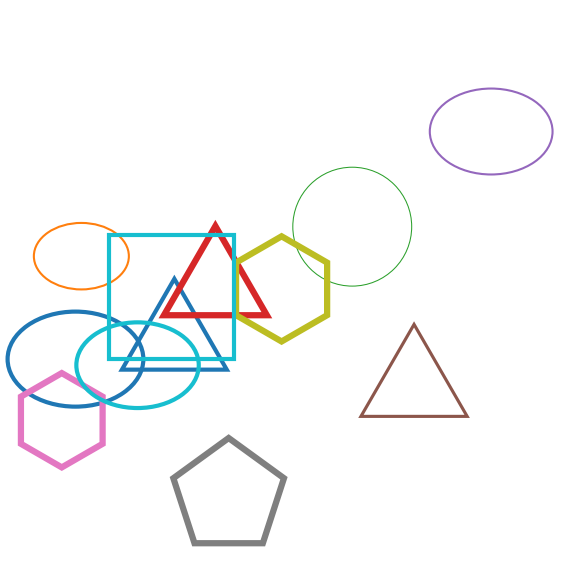[{"shape": "oval", "thickness": 2, "radius": 0.59, "center": [0.131, 0.377]}, {"shape": "triangle", "thickness": 2, "radius": 0.52, "center": [0.302, 0.411]}, {"shape": "oval", "thickness": 1, "radius": 0.41, "center": [0.141, 0.556]}, {"shape": "circle", "thickness": 0.5, "radius": 0.51, "center": [0.61, 0.607]}, {"shape": "triangle", "thickness": 3, "radius": 0.51, "center": [0.373, 0.505]}, {"shape": "oval", "thickness": 1, "radius": 0.53, "center": [0.851, 0.771]}, {"shape": "triangle", "thickness": 1.5, "radius": 0.53, "center": [0.717, 0.331]}, {"shape": "hexagon", "thickness": 3, "radius": 0.41, "center": [0.107, 0.271]}, {"shape": "pentagon", "thickness": 3, "radius": 0.5, "center": [0.396, 0.14]}, {"shape": "hexagon", "thickness": 3, "radius": 0.46, "center": [0.488, 0.499]}, {"shape": "square", "thickness": 2, "radius": 0.54, "center": [0.297, 0.486]}, {"shape": "oval", "thickness": 2, "radius": 0.53, "center": [0.238, 0.367]}]